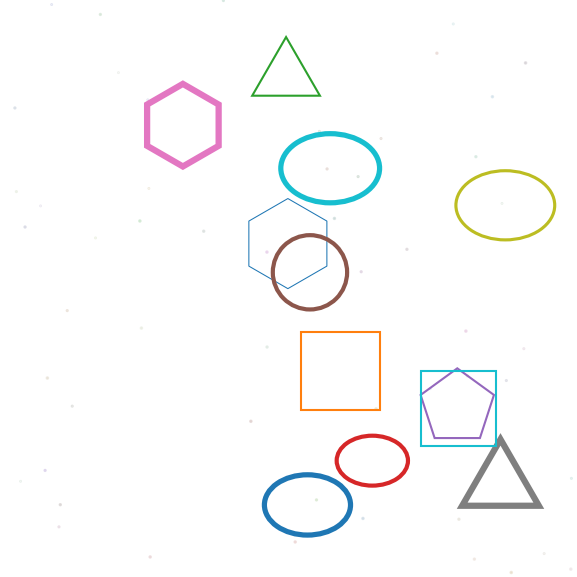[{"shape": "oval", "thickness": 2.5, "radius": 0.37, "center": [0.532, 0.125]}, {"shape": "hexagon", "thickness": 0.5, "radius": 0.39, "center": [0.498, 0.577]}, {"shape": "square", "thickness": 1, "radius": 0.34, "center": [0.59, 0.357]}, {"shape": "triangle", "thickness": 1, "radius": 0.34, "center": [0.495, 0.867]}, {"shape": "oval", "thickness": 2, "radius": 0.31, "center": [0.645, 0.201]}, {"shape": "pentagon", "thickness": 1, "radius": 0.33, "center": [0.792, 0.295]}, {"shape": "circle", "thickness": 2, "radius": 0.32, "center": [0.537, 0.528]}, {"shape": "hexagon", "thickness": 3, "radius": 0.36, "center": [0.317, 0.782]}, {"shape": "triangle", "thickness": 3, "radius": 0.38, "center": [0.867, 0.162]}, {"shape": "oval", "thickness": 1.5, "radius": 0.43, "center": [0.875, 0.644]}, {"shape": "square", "thickness": 1, "radius": 0.32, "center": [0.794, 0.291]}, {"shape": "oval", "thickness": 2.5, "radius": 0.43, "center": [0.572, 0.708]}]